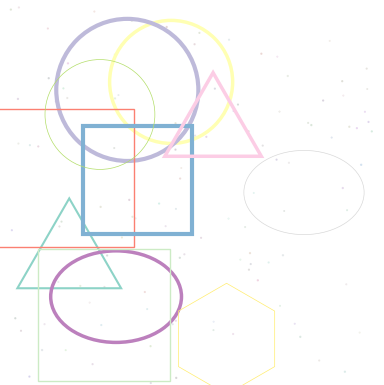[{"shape": "triangle", "thickness": 1.5, "radius": 0.78, "center": [0.18, 0.329]}, {"shape": "circle", "thickness": 2.5, "radius": 0.8, "center": [0.444, 0.787]}, {"shape": "circle", "thickness": 3, "radius": 0.92, "center": [0.331, 0.766]}, {"shape": "square", "thickness": 1, "radius": 0.9, "center": [0.17, 0.538]}, {"shape": "square", "thickness": 3, "radius": 0.7, "center": [0.357, 0.532]}, {"shape": "circle", "thickness": 0.5, "radius": 0.71, "center": [0.26, 0.703]}, {"shape": "triangle", "thickness": 2.5, "radius": 0.72, "center": [0.553, 0.666]}, {"shape": "oval", "thickness": 0.5, "radius": 0.78, "center": [0.79, 0.5]}, {"shape": "oval", "thickness": 2.5, "radius": 0.85, "center": [0.302, 0.23]}, {"shape": "square", "thickness": 1, "radius": 0.86, "center": [0.27, 0.183]}, {"shape": "hexagon", "thickness": 0.5, "radius": 0.72, "center": [0.589, 0.12]}]